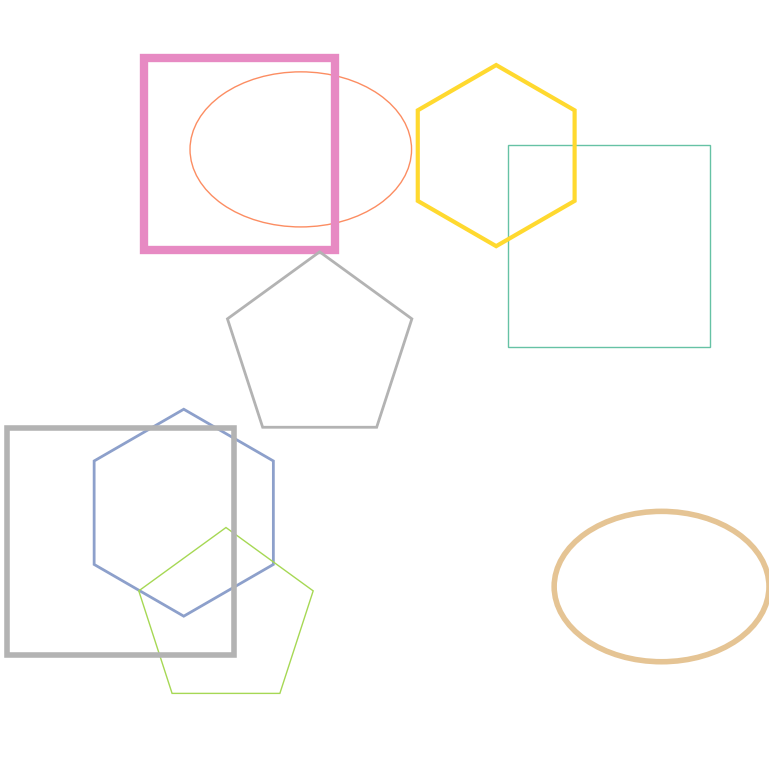[{"shape": "square", "thickness": 0.5, "radius": 0.65, "center": [0.791, 0.681]}, {"shape": "oval", "thickness": 0.5, "radius": 0.72, "center": [0.391, 0.806]}, {"shape": "hexagon", "thickness": 1, "radius": 0.67, "center": [0.239, 0.334]}, {"shape": "square", "thickness": 3, "radius": 0.62, "center": [0.311, 0.8]}, {"shape": "pentagon", "thickness": 0.5, "radius": 0.6, "center": [0.293, 0.196]}, {"shape": "hexagon", "thickness": 1.5, "radius": 0.59, "center": [0.644, 0.798]}, {"shape": "oval", "thickness": 2, "radius": 0.7, "center": [0.859, 0.238]}, {"shape": "square", "thickness": 2, "radius": 0.74, "center": [0.157, 0.297]}, {"shape": "pentagon", "thickness": 1, "radius": 0.63, "center": [0.415, 0.547]}]